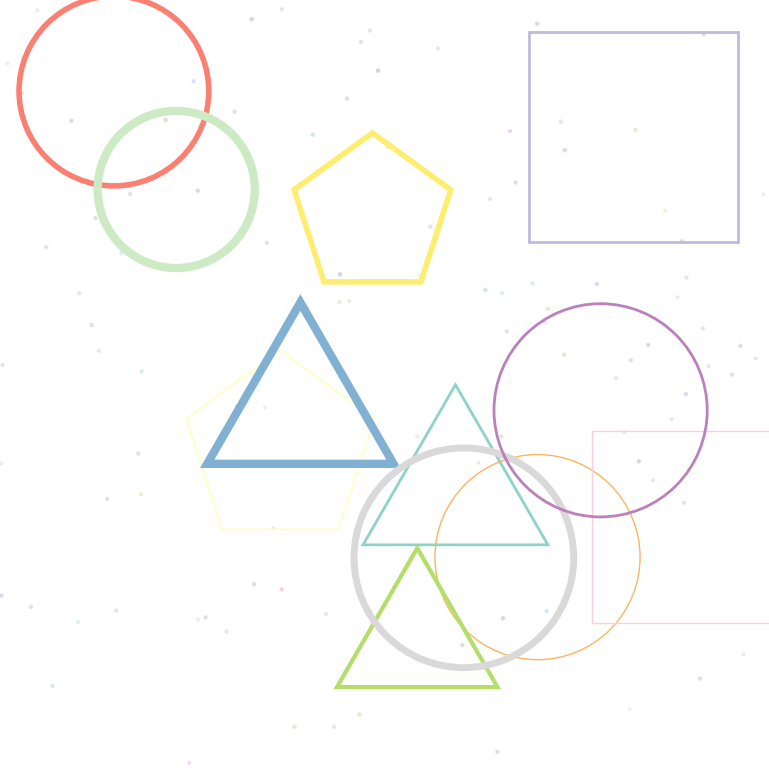[{"shape": "triangle", "thickness": 1, "radius": 0.69, "center": [0.591, 0.362]}, {"shape": "pentagon", "thickness": 0.5, "radius": 0.64, "center": [0.364, 0.417]}, {"shape": "square", "thickness": 1, "radius": 0.68, "center": [0.823, 0.822]}, {"shape": "circle", "thickness": 2, "radius": 0.62, "center": [0.148, 0.882]}, {"shape": "triangle", "thickness": 3, "radius": 0.7, "center": [0.39, 0.467]}, {"shape": "circle", "thickness": 0.5, "radius": 0.67, "center": [0.698, 0.276]}, {"shape": "triangle", "thickness": 1.5, "radius": 0.6, "center": [0.542, 0.168]}, {"shape": "square", "thickness": 0.5, "radius": 0.62, "center": [0.893, 0.316]}, {"shape": "circle", "thickness": 2.5, "radius": 0.71, "center": [0.602, 0.276]}, {"shape": "circle", "thickness": 1, "radius": 0.69, "center": [0.78, 0.467]}, {"shape": "circle", "thickness": 3, "radius": 0.51, "center": [0.229, 0.754]}, {"shape": "pentagon", "thickness": 2, "radius": 0.53, "center": [0.484, 0.72]}]